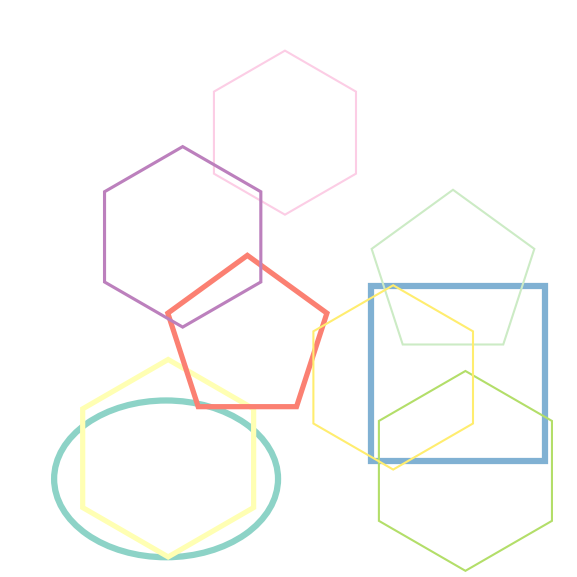[{"shape": "oval", "thickness": 3, "radius": 0.97, "center": [0.288, 0.17]}, {"shape": "hexagon", "thickness": 2.5, "radius": 0.85, "center": [0.291, 0.206]}, {"shape": "pentagon", "thickness": 2.5, "radius": 0.72, "center": [0.428, 0.412]}, {"shape": "square", "thickness": 3, "radius": 0.75, "center": [0.793, 0.352]}, {"shape": "hexagon", "thickness": 1, "radius": 0.87, "center": [0.806, 0.184]}, {"shape": "hexagon", "thickness": 1, "radius": 0.71, "center": [0.493, 0.769]}, {"shape": "hexagon", "thickness": 1.5, "radius": 0.78, "center": [0.316, 0.589]}, {"shape": "pentagon", "thickness": 1, "radius": 0.74, "center": [0.784, 0.522]}, {"shape": "hexagon", "thickness": 1, "radius": 0.8, "center": [0.681, 0.346]}]